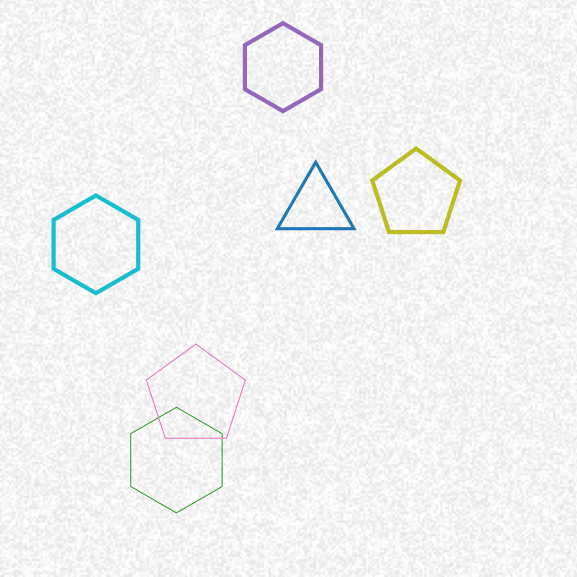[{"shape": "triangle", "thickness": 1.5, "radius": 0.38, "center": [0.547, 0.641]}, {"shape": "hexagon", "thickness": 0.5, "radius": 0.46, "center": [0.305, 0.202]}, {"shape": "hexagon", "thickness": 2, "radius": 0.38, "center": [0.49, 0.883]}, {"shape": "pentagon", "thickness": 0.5, "radius": 0.45, "center": [0.339, 0.313]}, {"shape": "pentagon", "thickness": 2, "radius": 0.4, "center": [0.721, 0.662]}, {"shape": "hexagon", "thickness": 2, "radius": 0.42, "center": [0.166, 0.576]}]